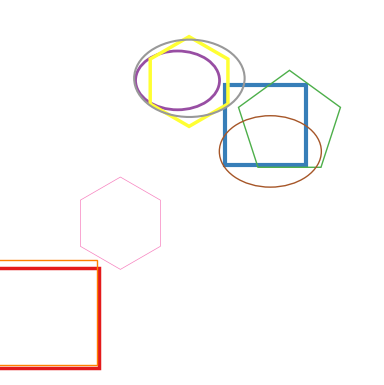[{"shape": "square", "thickness": 2.5, "radius": 0.65, "center": [0.127, 0.175]}, {"shape": "square", "thickness": 3, "radius": 0.52, "center": [0.689, 0.675]}, {"shape": "pentagon", "thickness": 1, "radius": 0.7, "center": [0.752, 0.678]}, {"shape": "oval", "thickness": 2, "radius": 0.55, "center": [0.461, 0.791]}, {"shape": "square", "thickness": 1, "radius": 0.68, "center": [0.116, 0.187]}, {"shape": "hexagon", "thickness": 2.5, "radius": 0.58, "center": [0.491, 0.788]}, {"shape": "oval", "thickness": 1, "radius": 0.66, "center": [0.702, 0.607]}, {"shape": "hexagon", "thickness": 0.5, "radius": 0.6, "center": [0.313, 0.42]}, {"shape": "oval", "thickness": 1.5, "radius": 0.72, "center": [0.492, 0.797]}]